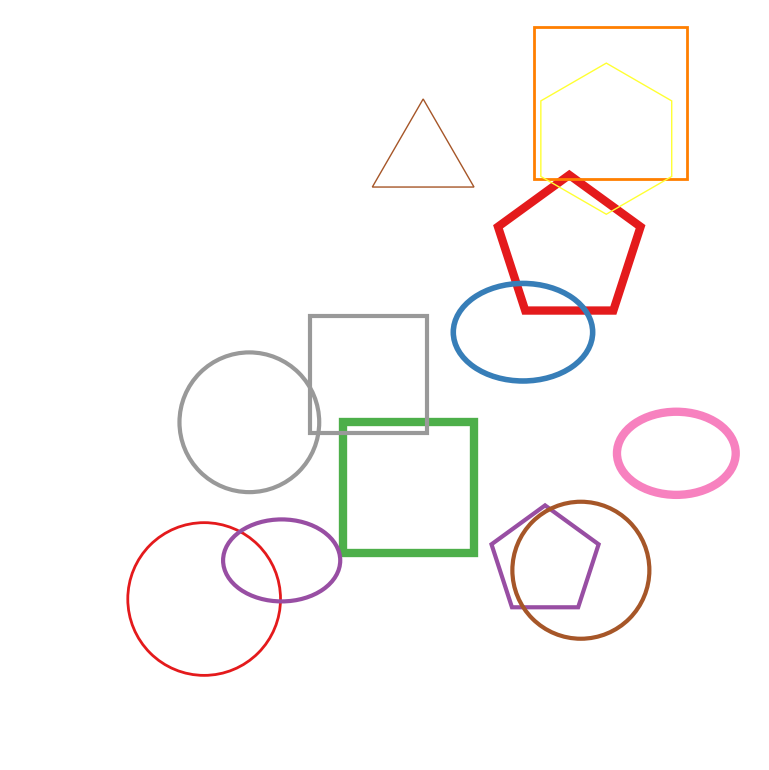[{"shape": "circle", "thickness": 1, "radius": 0.5, "center": [0.265, 0.222]}, {"shape": "pentagon", "thickness": 3, "radius": 0.49, "center": [0.739, 0.675]}, {"shape": "oval", "thickness": 2, "radius": 0.45, "center": [0.679, 0.569]}, {"shape": "square", "thickness": 3, "radius": 0.42, "center": [0.53, 0.367]}, {"shape": "oval", "thickness": 1.5, "radius": 0.38, "center": [0.366, 0.272]}, {"shape": "pentagon", "thickness": 1.5, "radius": 0.37, "center": [0.708, 0.27]}, {"shape": "square", "thickness": 1, "radius": 0.49, "center": [0.793, 0.866]}, {"shape": "hexagon", "thickness": 0.5, "radius": 0.49, "center": [0.787, 0.82]}, {"shape": "circle", "thickness": 1.5, "radius": 0.44, "center": [0.754, 0.259]}, {"shape": "triangle", "thickness": 0.5, "radius": 0.38, "center": [0.55, 0.795]}, {"shape": "oval", "thickness": 3, "radius": 0.39, "center": [0.878, 0.411]}, {"shape": "circle", "thickness": 1.5, "radius": 0.45, "center": [0.324, 0.452]}, {"shape": "square", "thickness": 1.5, "radius": 0.38, "center": [0.478, 0.513]}]